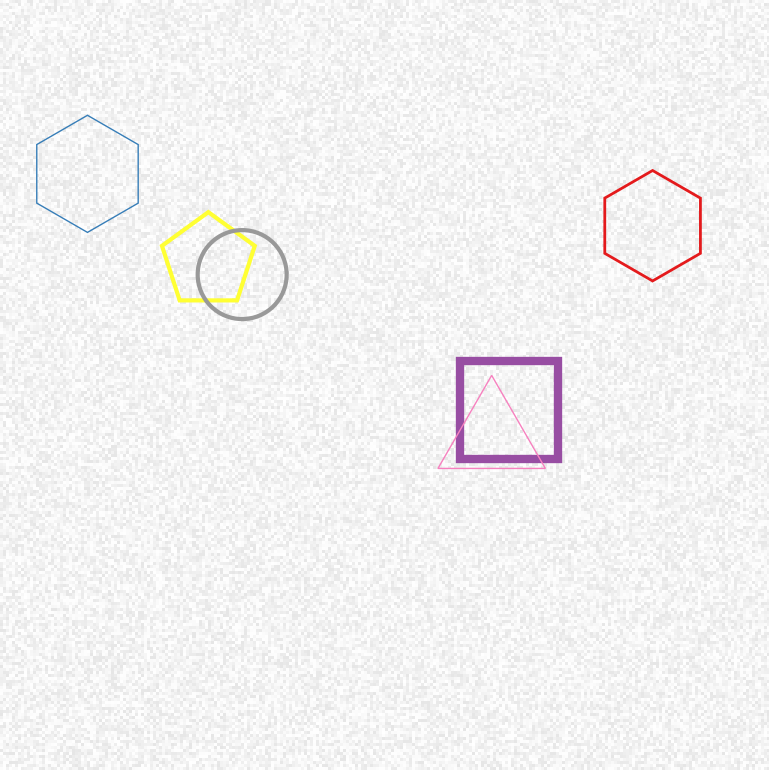[{"shape": "hexagon", "thickness": 1, "radius": 0.36, "center": [0.848, 0.707]}, {"shape": "hexagon", "thickness": 0.5, "radius": 0.38, "center": [0.114, 0.774]}, {"shape": "square", "thickness": 3, "radius": 0.32, "center": [0.661, 0.467]}, {"shape": "pentagon", "thickness": 1.5, "radius": 0.32, "center": [0.271, 0.661]}, {"shape": "triangle", "thickness": 0.5, "radius": 0.4, "center": [0.639, 0.432]}, {"shape": "circle", "thickness": 1.5, "radius": 0.29, "center": [0.315, 0.643]}]